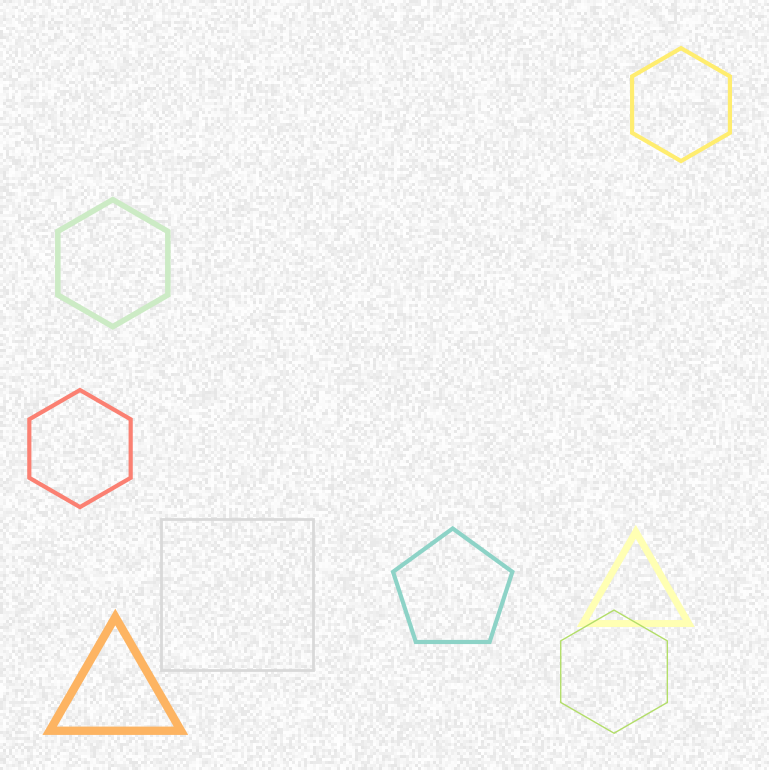[{"shape": "pentagon", "thickness": 1.5, "radius": 0.41, "center": [0.588, 0.232]}, {"shape": "triangle", "thickness": 2.5, "radius": 0.4, "center": [0.826, 0.23]}, {"shape": "hexagon", "thickness": 1.5, "radius": 0.38, "center": [0.104, 0.417]}, {"shape": "triangle", "thickness": 3, "radius": 0.49, "center": [0.15, 0.1]}, {"shape": "hexagon", "thickness": 0.5, "radius": 0.4, "center": [0.797, 0.128]}, {"shape": "square", "thickness": 1, "radius": 0.49, "center": [0.308, 0.228]}, {"shape": "hexagon", "thickness": 2, "radius": 0.41, "center": [0.147, 0.658]}, {"shape": "hexagon", "thickness": 1.5, "radius": 0.37, "center": [0.884, 0.864]}]